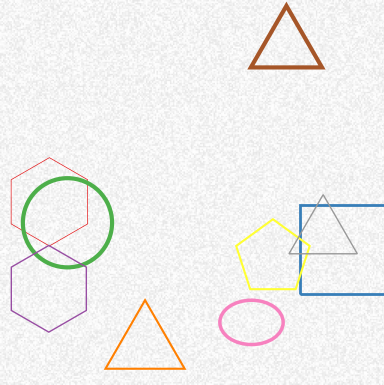[{"shape": "hexagon", "thickness": 0.5, "radius": 0.57, "center": [0.128, 0.476]}, {"shape": "square", "thickness": 2, "radius": 0.58, "center": [0.896, 0.352]}, {"shape": "circle", "thickness": 3, "radius": 0.58, "center": [0.175, 0.421]}, {"shape": "hexagon", "thickness": 1, "radius": 0.56, "center": [0.127, 0.25]}, {"shape": "triangle", "thickness": 1.5, "radius": 0.59, "center": [0.377, 0.102]}, {"shape": "pentagon", "thickness": 1.5, "radius": 0.5, "center": [0.709, 0.33]}, {"shape": "triangle", "thickness": 3, "radius": 0.53, "center": [0.744, 0.878]}, {"shape": "oval", "thickness": 2.5, "radius": 0.41, "center": [0.653, 0.163]}, {"shape": "triangle", "thickness": 1, "radius": 0.51, "center": [0.839, 0.392]}]